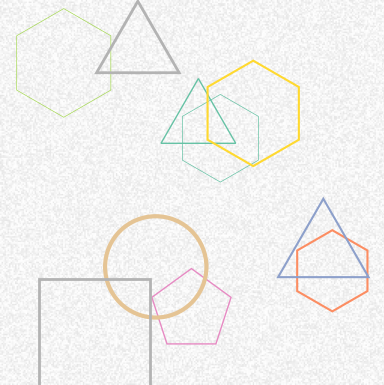[{"shape": "hexagon", "thickness": 0.5, "radius": 0.57, "center": [0.572, 0.641]}, {"shape": "triangle", "thickness": 1, "radius": 0.56, "center": [0.515, 0.684]}, {"shape": "hexagon", "thickness": 1.5, "radius": 0.53, "center": [0.863, 0.297]}, {"shape": "triangle", "thickness": 1.5, "radius": 0.68, "center": [0.84, 0.348]}, {"shape": "pentagon", "thickness": 1, "radius": 0.54, "center": [0.497, 0.194]}, {"shape": "hexagon", "thickness": 0.5, "radius": 0.71, "center": [0.166, 0.837]}, {"shape": "hexagon", "thickness": 1.5, "radius": 0.68, "center": [0.658, 0.706]}, {"shape": "circle", "thickness": 3, "radius": 0.66, "center": [0.405, 0.307]}, {"shape": "triangle", "thickness": 2, "radius": 0.62, "center": [0.358, 0.873]}, {"shape": "square", "thickness": 2, "radius": 0.72, "center": [0.246, 0.131]}]